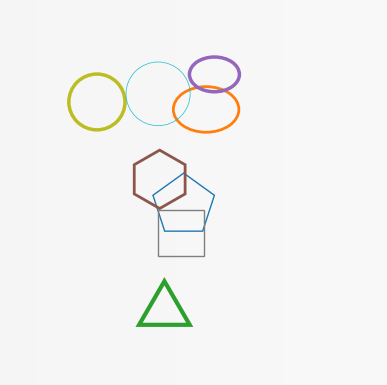[{"shape": "pentagon", "thickness": 1, "radius": 0.42, "center": [0.474, 0.467]}, {"shape": "oval", "thickness": 2, "radius": 0.42, "center": [0.532, 0.716]}, {"shape": "triangle", "thickness": 3, "radius": 0.38, "center": [0.424, 0.194]}, {"shape": "oval", "thickness": 2.5, "radius": 0.32, "center": [0.553, 0.807]}, {"shape": "hexagon", "thickness": 2, "radius": 0.38, "center": [0.412, 0.534]}, {"shape": "square", "thickness": 1, "radius": 0.3, "center": [0.467, 0.394]}, {"shape": "circle", "thickness": 2.5, "radius": 0.36, "center": [0.25, 0.735]}, {"shape": "circle", "thickness": 0.5, "radius": 0.41, "center": [0.408, 0.756]}]